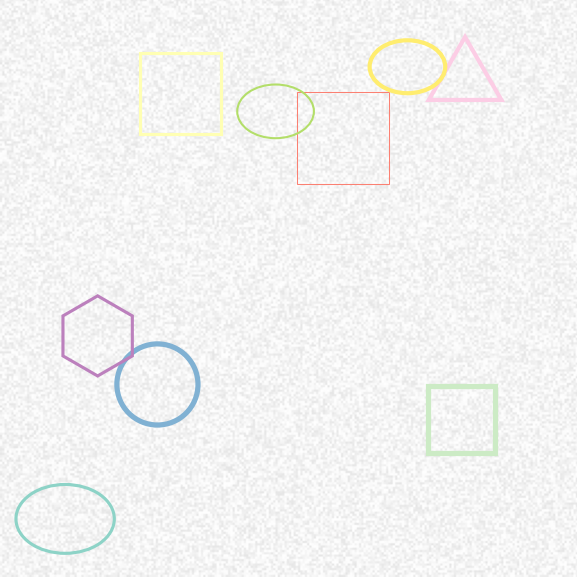[{"shape": "oval", "thickness": 1.5, "radius": 0.43, "center": [0.113, 0.101]}, {"shape": "square", "thickness": 1.5, "radius": 0.35, "center": [0.312, 0.837]}, {"shape": "square", "thickness": 0.5, "radius": 0.4, "center": [0.594, 0.76]}, {"shape": "circle", "thickness": 2.5, "radius": 0.35, "center": [0.273, 0.333]}, {"shape": "oval", "thickness": 1, "radius": 0.33, "center": [0.477, 0.806]}, {"shape": "triangle", "thickness": 2, "radius": 0.36, "center": [0.805, 0.862]}, {"shape": "hexagon", "thickness": 1.5, "radius": 0.35, "center": [0.169, 0.417]}, {"shape": "square", "thickness": 2.5, "radius": 0.29, "center": [0.799, 0.272]}, {"shape": "oval", "thickness": 2, "radius": 0.33, "center": [0.706, 0.884]}]